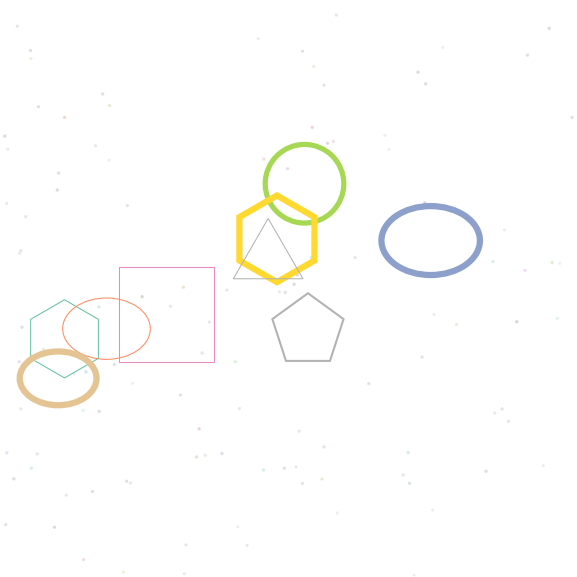[{"shape": "hexagon", "thickness": 0.5, "radius": 0.34, "center": [0.112, 0.412]}, {"shape": "oval", "thickness": 0.5, "radius": 0.38, "center": [0.184, 0.43]}, {"shape": "oval", "thickness": 3, "radius": 0.43, "center": [0.746, 0.583]}, {"shape": "square", "thickness": 0.5, "radius": 0.41, "center": [0.289, 0.455]}, {"shape": "circle", "thickness": 2.5, "radius": 0.34, "center": [0.527, 0.681]}, {"shape": "hexagon", "thickness": 3, "radius": 0.38, "center": [0.48, 0.586]}, {"shape": "oval", "thickness": 3, "radius": 0.33, "center": [0.101, 0.344]}, {"shape": "triangle", "thickness": 0.5, "radius": 0.35, "center": [0.464, 0.551]}, {"shape": "pentagon", "thickness": 1, "radius": 0.32, "center": [0.533, 0.427]}]